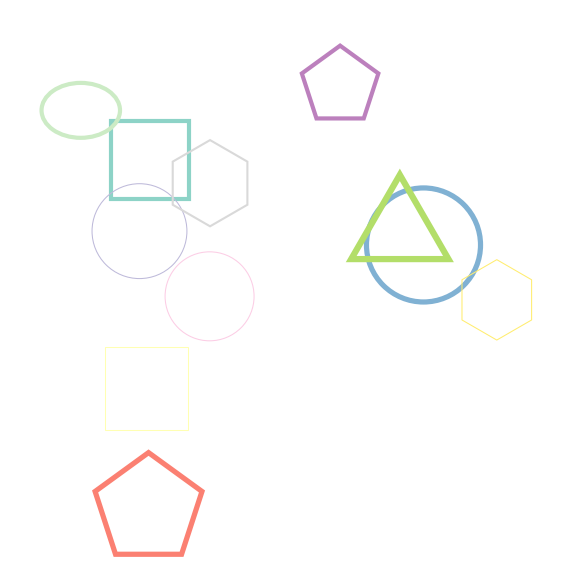[{"shape": "square", "thickness": 2, "radius": 0.34, "center": [0.26, 0.722]}, {"shape": "square", "thickness": 0.5, "radius": 0.36, "center": [0.254, 0.326]}, {"shape": "circle", "thickness": 0.5, "radius": 0.41, "center": [0.242, 0.599]}, {"shape": "pentagon", "thickness": 2.5, "radius": 0.49, "center": [0.257, 0.118]}, {"shape": "circle", "thickness": 2.5, "radius": 0.49, "center": [0.733, 0.575]}, {"shape": "triangle", "thickness": 3, "radius": 0.49, "center": [0.692, 0.599]}, {"shape": "circle", "thickness": 0.5, "radius": 0.39, "center": [0.363, 0.486]}, {"shape": "hexagon", "thickness": 1, "radius": 0.37, "center": [0.364, 0.682]}, {"shape": "pentagon", "thickness": 2, "radius": 0.35, "center": [0.589, 0.85]}, {"shape": "oval", "thickness": 2, "radius": 0.34, "center": [0.14, 0.808]}, {"shape": "hexagon", "thickness": 0.5, "radius": 0.35, "center": [0.86, 0.48]}]